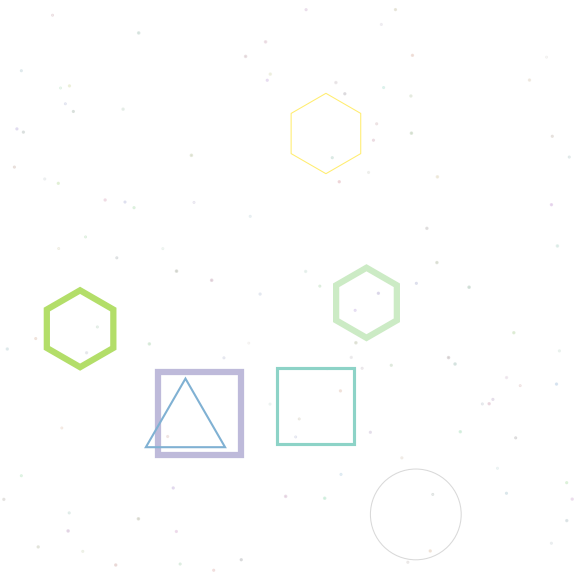[{"shape": "square", "thickness": 1.5, "radius": 0.33, "center": [0.546, 0.296]}, {"shape": "square", "thickness": 3, "radius": 0.36, "center": [0.345, 0.283]}, {"shape": "triangle", "thickness": 1, "radius": 0.4, "center": [0.321, 0.264]}, {"shape": "hexagon", "thickness": 3, "radius": 0.33, "center": [0.139, 0.43]}, {"shape": "circle", "thickness": 0.5, "radius": 0.39, "center": [0.72, 0.108]}, {"shape": "hexagon", "thickness": 3, "radius": 0.3, "center": [0.635, 0.475]}, {"shape": "hexagon", "thickness": 0.5, "radius": 0.35, "center": [0.564, 0.768]}]